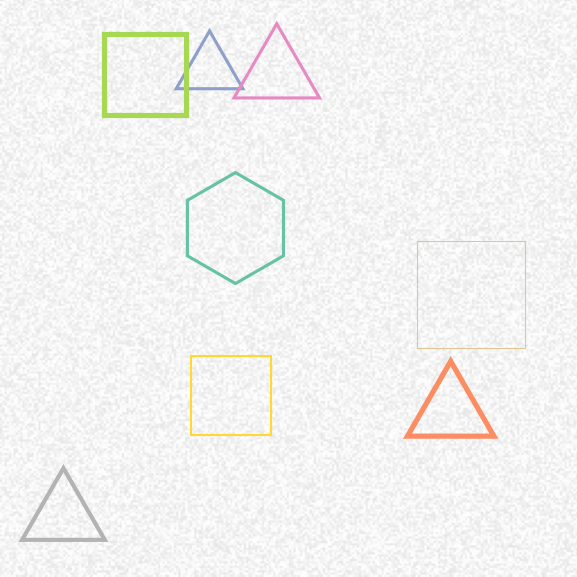[{"shape": "hexagon", "thickness": 1.5, "radius": 0.48, "center": [0.408, 0.604]}, {"shape": "triangle", "thickness": 2.5, "radius": 0.43, "center": [0.78, 0.287]}, {"shape": "triangle", "thickness": 1.5, "radius": 0.33, "center": [0.363, 0.879]}, {"shape": "triangle", "thickness": 1.5, "radius": 0.43, "center": [0.479, 0.872]}, {"shape": "square", "thickness": 2.5, "radius": 0.35, "center": [0.251, 0.87]}, {"shape": "square", "thickness": 1, "radius": 0.34, "center": [0.4, 0.314]}, {"shape": "square", "thickness": 0.5, "radius": 0.47, "center": [0.816, 0.489]}, {"shape": "triangle", "thickness": 2, "radius": 0.41, "center": [0.11, 0.106]}]